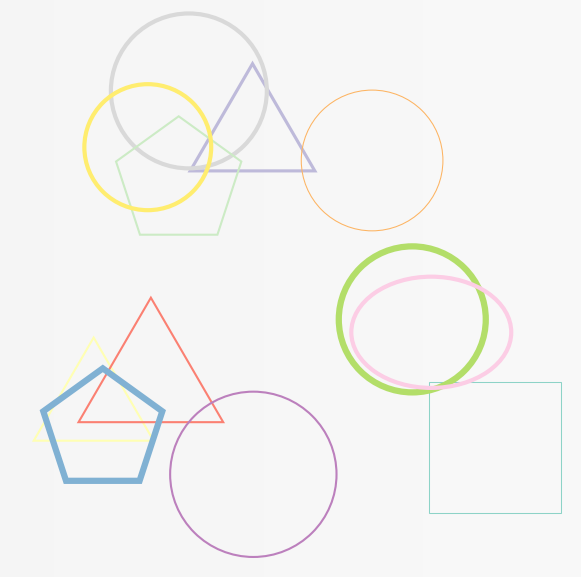[{"shape": "square", "thickness": 0.5, "radius": 0.57, "center": [0.851, 0.224]}, {"shape": "triangle", "thickness": 1, "radius": 0.6, "center": [0.161, 0.296]}, {"shape": "triangle", "thickness": 1.5, "radius": 0.62, "center": [0.434, 0.765]}, {"shape": "triangle", "thickness": 1, "radius": 0.72, "center": [0.26, 0.34]}, {"shape": "pentagon", "thickness": 3, "radius": 0.54, "center": [0.177, 0.254]}, {"shape": "circle", "thickness": 0.5, "radius": 0.61, "center": [0.64, 0.721]}, {"shape": "circle", "thickness": 3, "radius": 0.63, "center": [0.709, 0.446]}, {"shape": "oval", "thickness": 2, "radius": 0.69, "center": [0.742, 0.424]}, {"shape": "circle", "thickness": 2, "radius": 0.67, "center": [0.325, 0.842]}, {"shape": "circle", "thickness": 1, "radius": 0.72, "center": [0.436, 0.178]}, {"shape": "pentagon", "thickness": 1, "radius": 0.57, "center": [0.307, 0.684]}, {"shape": "circle", "thickness": 2, "radius": 0.55, "center": [0.254, 0.744]}]